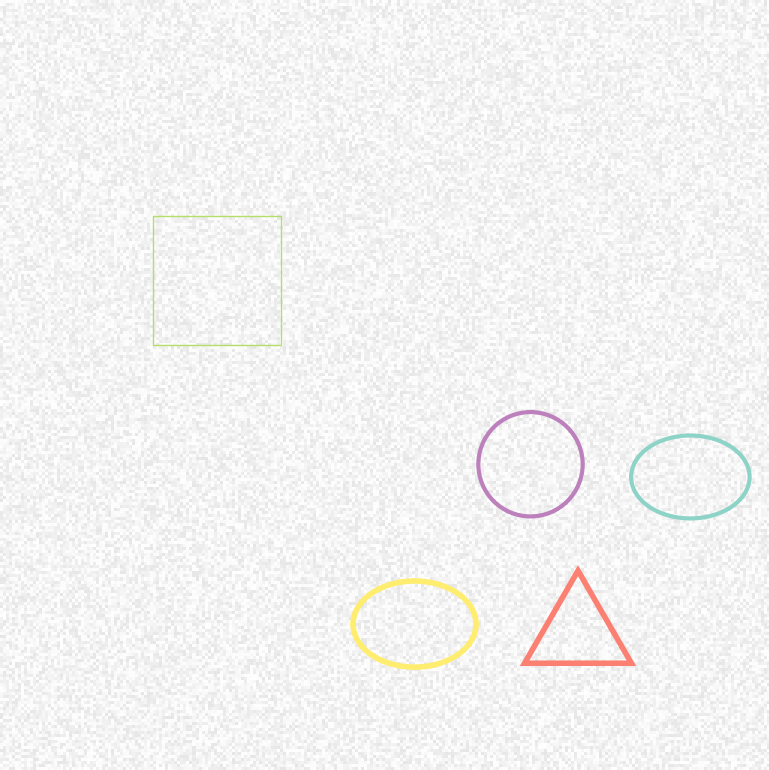[{"shape": "oval", "thickness": 1.5, "radius": 0.38, "center": [0.897, 0.381]}, {"shape": "triangle", "thickness": 2, "radius": 0.4, "center": [0.751, 0.179]}, {"shape": "square", "thickness": 0.5, "radius": 0.42, "center": [0.282, 0.636]}, {"shape": "circle", "thickness": 1.5, "radius": 0.34, "center": [0.689, 0.397]}, {"shape": "oval", "thickness": 2, "radius": 0.4, "center": [0.538, 0.19]}]